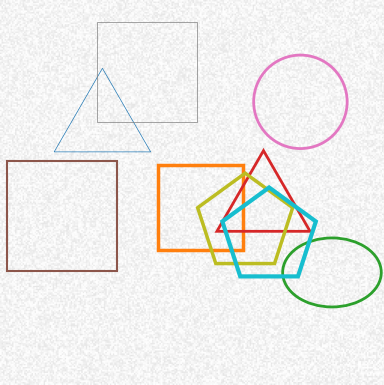[{"shape": "triangle", "thickness": 0.5, "radius": 0.72, "center": [0.266, 0.678]}, {"shape": "square", "thickness": 2.5, "radius": 0.55, "center": [0.52, 0.461]}, {"shape": "oval", "thickness": 2, "radius": 0.64, "center": [0.862, 0.292]}, {"shape": "triangle", "thickness": 2, "radius": 0.7, "center": [0.684, 0.469]}, {"shape": "square", "thickness": 1.5, "radius": 0.71, "center": [0.16, 0.438]}, {"shape": "circle", "thickness": 2, "radius": 0.61, "center": [0.78, 0.736]}, {"shape": "square", "thickness": 0.5, "radius": 0.65, "center": [0.382, 0.813]}, {"shape": "pentagon", "thickness": 2.5, "radius": 0.65, "center": [0.637, 0.42]}, {"shape": "pentagon", "thickness": 3, "radius": 0.64, "center": [0.699, 0.385]}]